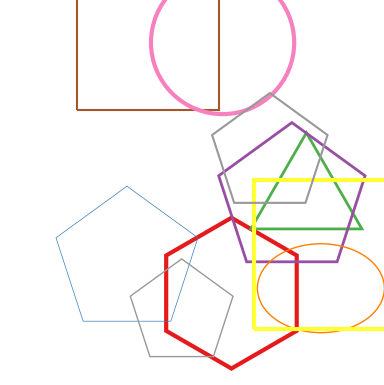[{"shape": "hexagon", "thickness": 3, "radius": 0.98, "center": [0.601, 0.239]}, {"shape": "pentagon", "thickness": 0.5, "radius": 0.97, "center": [0.33, 0.323]}, {"shape": "triangle", "thickness": 2, "radius": 0.83, "center": [0.796, 0.489]}, {"shape": "pentagon", "thickness": 2, "radius": 1.0, "center": [0.758, 0.482]}, {"shape": "oval", "thickness": 1, "radius": 0.82, "center": [0.834, 0.251]}, {"shape": "square", "thickness": 3, "radius": 0.97, "center": [0.854, 0.338]}, {"shape": "square", "thickness": 1.5, "radius": 0.92, "center": [0.385, 0.899]}, {"shape": "circle", "thickness": 3, "radius": 0.93, "center": [0.578, 0.89]}, {"shape": "pentagon", "thickness": 1.5, "radius": 0.79, "center": [0.701, 0.601]}, {"shape": "pentagon", "thickness": 1, "radius": 0.7, "center": [0.472, 0.187]}]